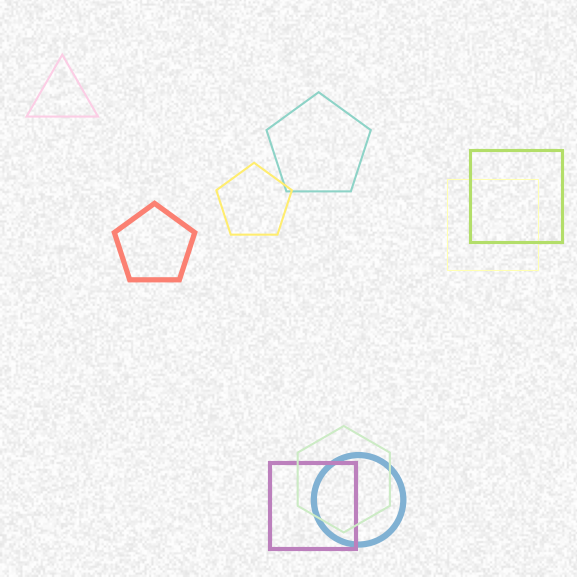[{"shape": "pentagon", "thickness": 1, "radius": 0.47, "center": [0.552, 0.745]}, {"shape": "square", "thickness": 0.5, "radius": 0.39, "center": [0.853, 0.611]}, {"shape": "pentagon", "thickness": 2.5, "radius": 0.37, "center": [0.268, 0.574]}, {"shape": "circle", "thickness": 3, "radius": 0.39, "center": [0.621, 0.134]}, {"shape": "square", "thickness": 1.5, "radius": 0.4, "center": [0.893, 0.66]}, {"shape": "triangle", "thickness": 1, "radius": 0.36, "center": [0.108, 0.833]}, {"shape": "square", "thickness": 2, "radius": 0.37, "center": [0.542, 0.123]}, {"shape": "hexagon", "thickness": 1, "radius": 0.46, "center": [0.595, 0.169]}, {"shape": "pentagon", "thickness": 1, "radius": 0.34, "center": [0.44, 0.648]}]